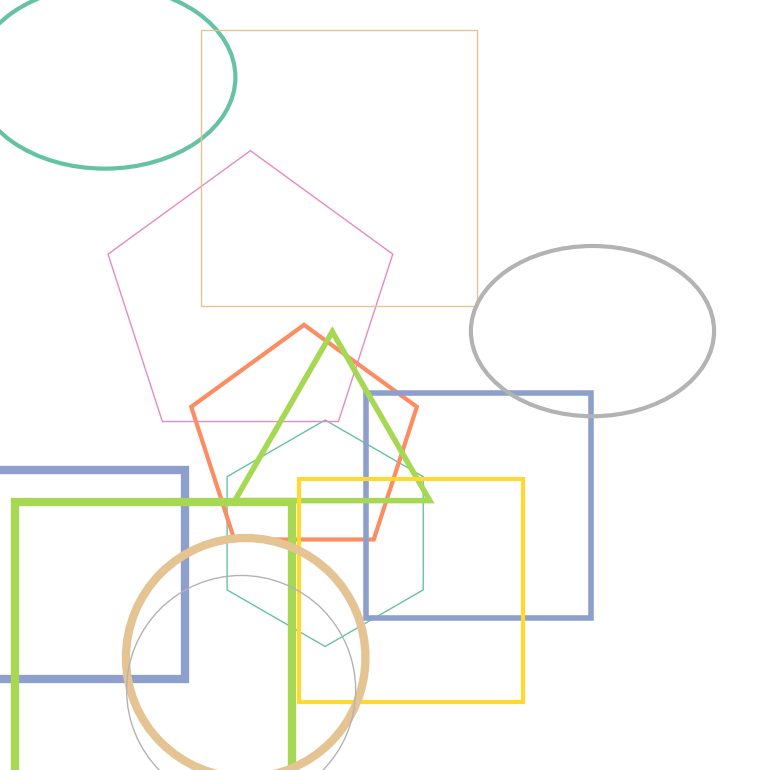[{"shape": "oval", "thickness": 1.5, "radius": 0.85, "center": [0.136, 0.9]}, {"shape": "hexagon", "thickness": 0.5, "radius": 0.74, "center": [0.422, 0.307]}, {"shape": "pentagon", "thickness": 1.5, "radius": 0.77, "center": [0.395, 0.424]}, {"shape": "square", "thickness": 3, "radius": 0.68, "center": [0.104, 0.254]}, {"shape": "square", "thickness": 2, "radius": 0.73, "center": [0.621, 0.343]}, {"shape": "pentagon", "thickness": 0.5, "radius": 0.97, "center": [0.325, 0.61]}, {"shape": "triangle", "thickness": 2, "radius": 0.73, "center": [0.432, 0.423]}, {"shape": "square", "thickness": 3, "radius": 0.9, "center": [0.2, 0.168]}, {"shape": "square", "thickness": 1.5, "radius": 0.73, "center": [0.534, 0.233]}, {"shape": "circle", "thickness": 3, "radius": 0.78, "center": [0.319, 0.146]}, {"shape": "square", "thickness": 0.5, "radius": 0.9, "center": [0.44, 0.782]}, {"shape": "oval", "thickness": 1.5, "radius": 0.79, "center": [0.769, 0.57]}, {"shape": "circle", "thickness": 0.5, "radius": 0.74, "center": [0.313, 0.104]}]